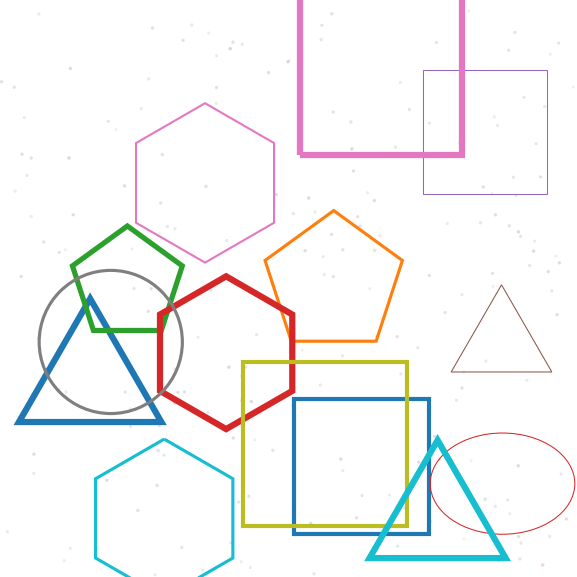[{"shape": "triangle", "thickness": 3, "radius": 0.71, "center": [0.156, 0.34]}, {"shape": "square", "thickness": 2, "radius": 0.58, "center": [0.626, 0.192]}, {"shape": "pentagon", "thickness": 1.5, "radius": 0.63, "center": [0.578, 0.509]}, {"shape": "pentagon", "thickness": 2.5, "radius": 0.5, "center": [0.221, 0.508]}, {"shape": "oval", "thickness": 0.5, "radius": 0.63, "center": [0.87, 0.162]}, {"shape": "hexagon", "thickness": 3, "radius": 0.66, "center": [0.392, 0.388]}, {"shape": "square", "thickness": 0.5, "radius": 0.54, "center": [0.839, 0.77]}, {"shape": "triangle", "thickness": 0.5, "radius": 0.5, "center": [0.868, 0.405]}, {"shape": "hexagon", "thickness": 1, "radius": 0.69, "center": [0.355, 0.682]}, {"shape": "square", "thickness": 3, "radius": 0.7, "center": [0.66, 0.87]}, {"shape": "circle", "thickness": 1.5, "radius": 0.62, "center": [0.192, 0.407]}, {"shape": "square", "thickness": 2, "radius": 0.71, "center": [0.564, 0.23]}, {"shape": "hexagon", "thickness": 1.5, "radius": 0.69, "center": [0.284, 0.102]}, {"shape": "triangle", "thickness": 3, "radius": 0.68, "center": [0.758, 0.101]}]